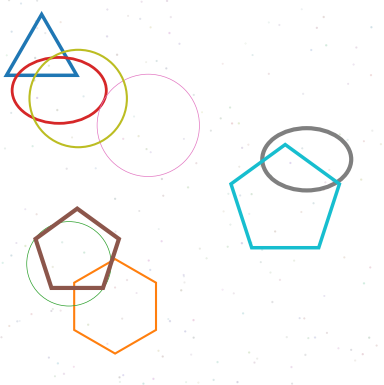[{"shape": "triangle", "thickness": 2.5, "radius": 0.53, "center": [0.108, 0.857]}, {"shape": "hexagon", "thickness": 1.5, "radius": 0.61, "center": [0.299, 0.204]}, {"shape": "circle", "thickness": 0.5, "radius": 0.55, "center": [0.179, 0.315]}, {"shape": "oval", "thickness": 2, "radius": 0.61, "center": [0.154, 0.765]}, {"shape": "pentagon", "thickness": 3, "radius": 0.57, "center": [0.201, 0.344]}, {"shape": "circle", "thickness": 0.5, "radius": 0.66, "center": [0.385, 0.674]}, {"shape": "oval", "thickness": 3, "radius": 0.58, "center": [0.797, 0.586]}, {"shape": "circle", "thickness": 1.5, "radius": 0.63, "center": [0.203, 0.744]}, {"shape": "pentagon", "thickness": 2.5, "radius": 0.74, "center": [0.741, 0.476]}]